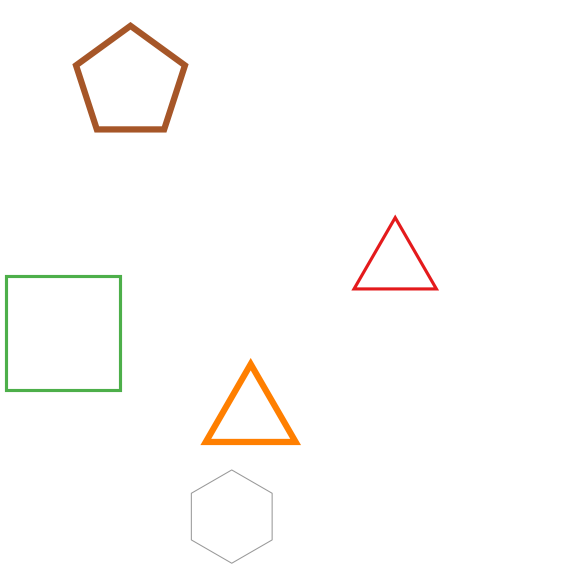[{"shape": "triangle", "thickness": 1.5, "radius": 0.41, "center": [0.684, 0.54]}, {"shape": "square", "thickness": 1.5, "radius": 0.49, "center": [0.11, 0.422]}, {"shape": "triangle", "thickness": 3, "radius": 0.45, "center": [0.434, 0.279]}, {"shape": "pentagon", "thickness": 3, "radius": 0.5, "center": [0.226, 0.855]}, {"shape": "hexagon", "thickness": 0.5, "radius": 0.4, "center": [0.401, 0.105]}]